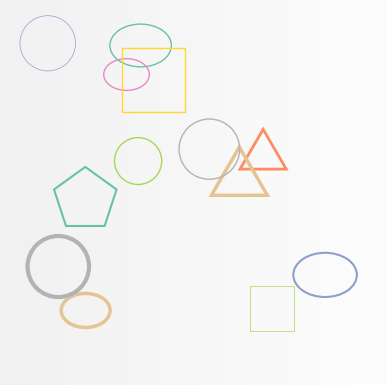[{"shape": "pentagon", "thickness": 1.5, "radius": 0.42, "center": [0.22, 0.482]}, {"shape": "oval", "thickness": 1, "radius": 0.4, "center": [0.363, 0.882]}, {"shape": "triangle", "thickness": 2, "radius": 0.34, "center": [0.679, 0.595]}, {"shape": "oval", "thickness": 1.5, "radius": 0.41, "center": [0.839, 0.286]}, {"shape": "circle", "thickness": 0.5, "radius": 0.36, "center": [0.123, 0.888]}, {"shape": "oval", "thickness": 1, "radius": 0.29, "center": [0.327, 0.806]}, {"shape": "circle", "thickness": 1, "radius": 0.3, "center": [0.356, 0.582]}, {"shape": "square", "thickness": 0.5, "radius": 0.29, "center": [0.702, 0.198]}, {"shape": "square", "thickness": 1, "radius": 0.41, "center": [0.396, 0.792]}, {"shape": "oval", "thickness": 2.5, "radius": 0.32, "center": [0.221, 0.194]}, {"shape": "triangle", "thickness": 2.5, "radius": 0.42, "center": [0.618, 0.534]}, {"shape": "circle", "thickness": 1, "radius": 0.39, "center": [0.54, 0.613]}, {"shape": "circle", "thickness": 3, "radius": 0.4, "center": [0.15, 0.308]}]